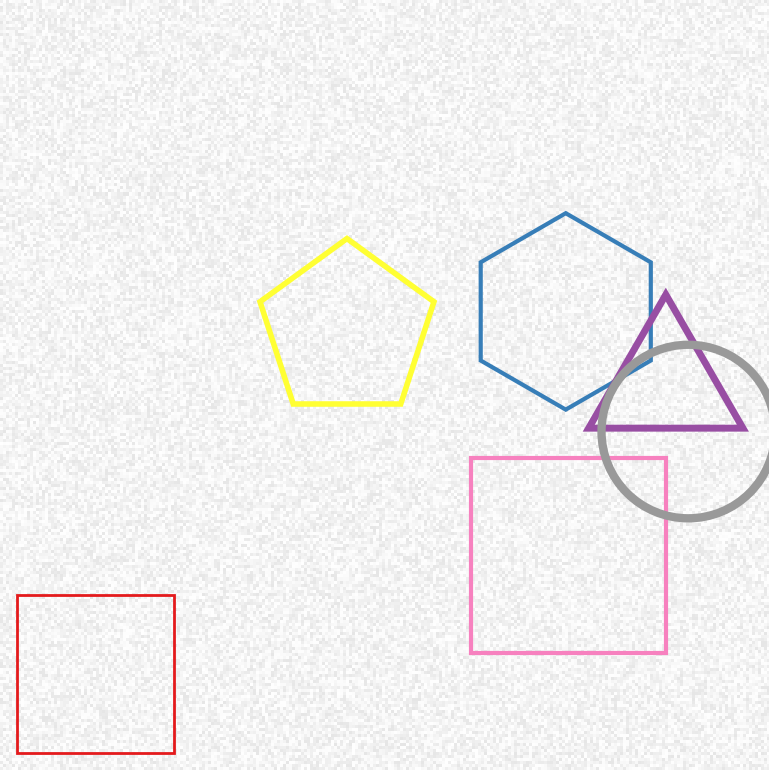[{"shape": "square", "thickness": 1, "radius": 0.51, "center": [0.124, 0.125]}, {"shape": "hexagon", "thickness": 1.5, "radius": 0.64, "center": [0.735, 0.596]}, {"shape": "triangle", "thickness": 2.5, "radius": 0.58, "center": [0.865, 0.502]}, {"shape": "pentagon", "thickness": 2, "radius": 0.59, "center": [0.451, 0.571]}, {"shape": "square", "thickness": 1.5, "radius": 0.63, "center": [0.738, 0.279]}, {"shape": "circle", "thickness": 3, "radius": 0.56, "center": [0.894, 0.44]}]